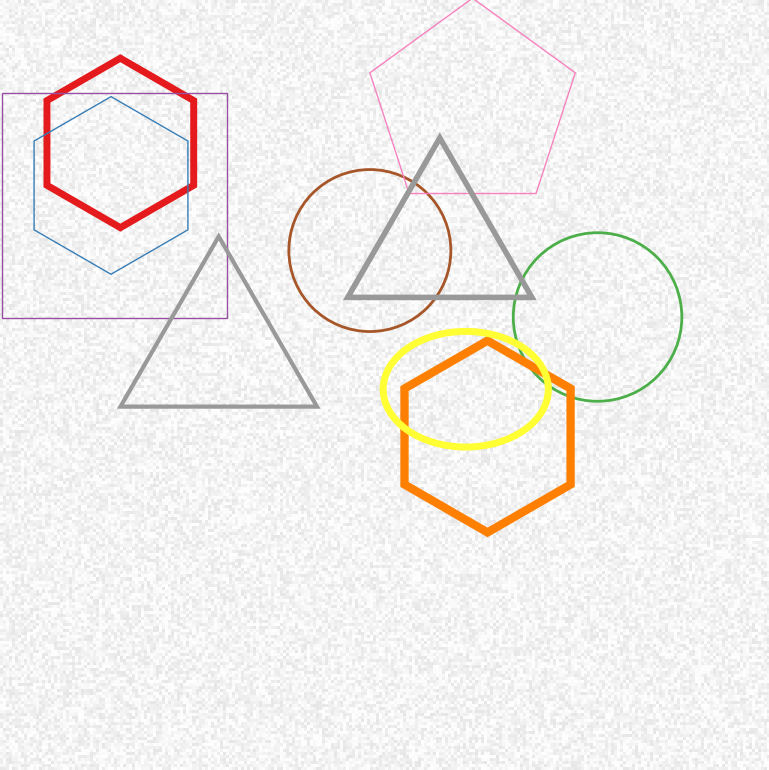[{"shape": "hexagon", "thickness": 2.5, "radius": 0.55, "center": [0.156, 0.814]}, {"shape": "hexagon", "thickness": 0.5, "radius": 0.58, "center": [0.144, 0.759]}, {"shape": "circle", "thickness": 1, "radius": 0.55, "center": [0.776, 0.588]}, {"shape": "square", "thickness": 0.5, "radius": 0.73, "center": [0.149, 0.734]}, {"shape": "hexagon", "thickness": 3, "radius": 0.62, "center": [0.633, 0.433]}, {"shape": "oval", "thickness": 2.5, "radius": 0.54, "center": [0.605, 0.495]}, {"shape": "circle", "thickness": 1, "radius": 0.53, "center": [0.48, 0.675]}, {"shape": "pentagon", "thickness": 0.5, "radius": 0.7, "center": [0.614, 0.862]}, {"shape": "triangle", "thickness": 2, "radius": 0.69, "center": [0.571, 0.683]}, {"shape": "triangle", "thickness": 1.5, "radius": 0.74, "center": [0.284, 0.546]}]